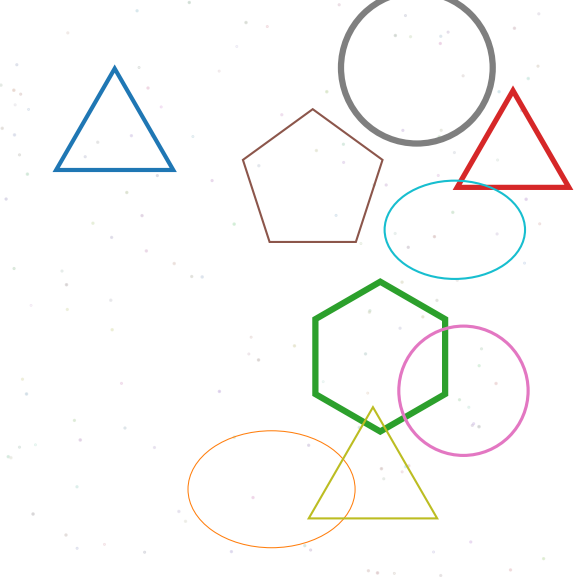[{"shape": "triangle", "thickness": 2, "radius": 0.59, "center": [0.199, 0.763]}, {"shape": "oval", "thickness": 0.5, "radius": 0.72, "center": [0.47, 0.152]}, {"shape": "hexagon", "thickness": 3, "radius": 0.65, "center": [0.658, 0.382]}, {"shape": "triangle", "thickness": 2.5, "radius": 0.56, "center": [0.888, 0.731]}, {"shape": "pentagon", "thickness": 1, "radius": 0.64, "center": [0.542, 0.683]}, {"shape": "circle", "thickness": 1.5, "radius": 0.56, "center": [0.803, 0.322]}, {"shape": "circle", "thickness": 3, "radius": 0.66, "center": [0.722, 0.882]}, {"shape": "triangle", "thickness": 1, "radius": 0.64, "center": [0.646, 0.166]}, {"shape": "oval", "thickness": 1, "radius": 0.61, "center": [0.788, 0.601]}]